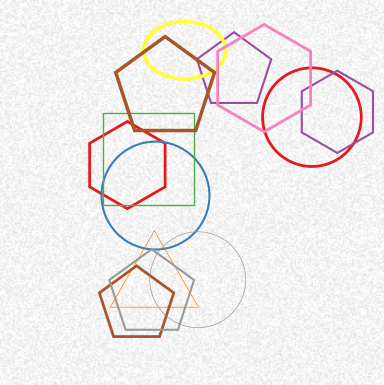[{"shape": "circle", "thickness": 2, "radius": 0.64, "center": [0.81, 0.696]}, {"shape": "hexagon", "thickness": 2, "radius": 0.57, "center": [0.331, 0.571]}, {"shape": "circle", "thickness": 1.5, "radius": 0.7, "center": [0.404, 0.492]}, {"shape": "square", "thickness": 1, "radius": 0.6, "center": [0.386, 0.588]}, {"shape": "hexagon", "thickness": 1.5, "radius": 0.53, "center": [0.876, 0.71]}, {"shape": "pentagon", "thickness": 1.5, "radius": 0.51, "center": [0.608, 0.815]}, {"shape": "triangle", "thickness": 0.5, "radius": 0.66, "center": [0.401, 0.268]}, {"shape": "oval", "thickness": 2.5, "radius": 0.53, "center": [0.479, 0.869]}, {"shape": "pentagon", "thickness": 2.5, "radius": 0.67, "center": [0.429, 0.77]}, {"shape": "pentagon", "thickness": 2, "radius": 0.51, "center": [0.355, 0.208]}, {"shape": "hexagon", "thickness": 2, "radius": 0.7, "center": [0.686, 0.797]}, {"shape": "pentagon", "thickness": 1.5, "radius": 0.58, "center": [0.394, 0.237]}, {"shape": "circle", "thickness": 0.5, "radius": 0.62, "center": [0.514, 0.273]}]